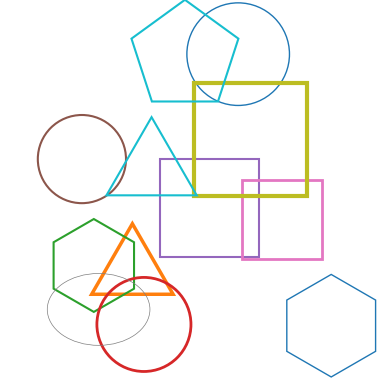[{"shape": "hexagon", "thickness": 1, "radius": 0.67, "center": [0.86, 0.154]}, {"shape": "circle", "thickness": 1, "radius": 0.67, "center": [0.619, 0.859]}, {"shape": "triangle", "thickness": 2.5, "radius": 0.61, "center": [0.344, 0.297]}, {"shape": "hexagon", "thickness": 1.5, "radius": 0.6, "center": [0.244, 0.31]}, {"shape": "circle", "thickness": 2, "radius": 0.61, "center": [0.374, 0.157]}, {"shape": "square", "thickness": 1.5, "radius": 0.64, "center": [0.543, 0.459]}, {"shape": "circle", "thickness": 1.5, "radius": 0.57, "center": [0.213, 0.587]}, {"shape": "square", "thickness": 2, "radius": 0.51, "center": [0.733, 0.429]}, {"shape": "oval", "thickness": 0.5, "radius": 0.67, "center": [0.256, 0.196]}, {"shape": "square", "thickness": 3, "radius": 0.73, "center": [0.651, 0.637]}, {"shape": "triangle", "thickness": 1.5, "radius": 0.68, "center": [0.394, 0.56]}, {"shape": "pentagon", "thickness": 1.5, "radius": 0.73, "center": [0.48, 0.855]}]